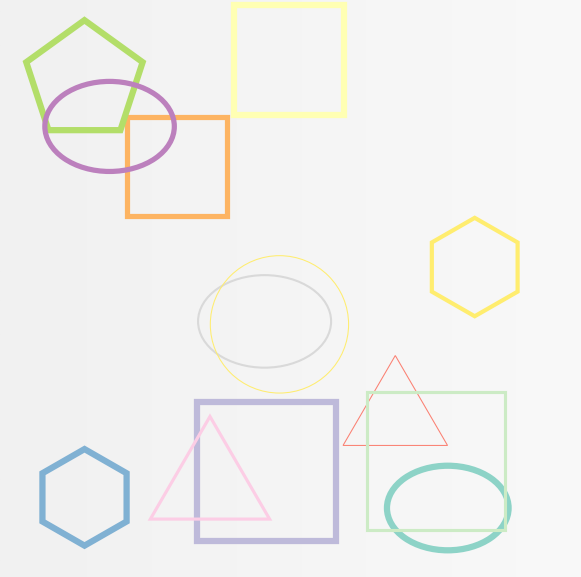[{"shape": "oval", "thickness": 3, "radius": 0.52, "center": [0.77, 0.119]}, {"shape": "square", "thickness": 3, "radius": 0.47, "center": [0.498, 0.896]}, {"shape": "square", "thickness": 3, "radius": 0.6, "center": [0.459, 0.183]}, {"shape": "triangle", "thickness": 0.5, "radius": 0.52, "center": [0.68, 0.28]}, {"shape": "hexagon", "thickness": 3, "radius": 0.42, "center": [0.145, 0.138]}, {"shape": "square", "thickness": 2.5, "radius": 0.43, "center": [0.304, 0.711]}, {"shape": "pentagon", "thickness": 3, "radius": 0.53, "center": [0.145, 0.859]}, {"shape": "triangle", "thickness": 1.5, "radius": 0.59, "center": [0.361, 0.16]}, {"shape": "oval", "thickness": 1, "radius": 0.57, "center": [0.455, 0.443]}, {"shape": "oval", "thickness": 2.5, "radius": 0.56, "center": [0.189, 0.78]}, {"shape": "square", "thickness": 1.5, "radius": 0.6, "center": [0.75, 0.201]}, {"shape": "hexagon", "thickness": 2, "radius": 0.43, "center": [0.817, 0.537]}, {"shape": "circle", "thickness": 0.5, "radius": 0.59, "center": [0.481, 0.437]}]